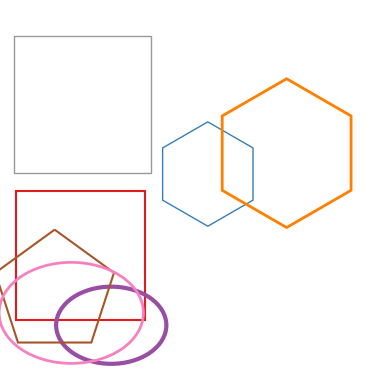[{"shape": "square", "thickness": 1.5, "radius": 0.84, "center": [0.209, 0.338]}, {"shape": "hexagon", "thickness": 1, "radius": 0.68, "center": [0.54, 0.548]}, {"shape": "oval", "thickness": 3, "radius": 0.72, "center": [0.289, 0.155]}, {"shape": "hexagon", "thickness": 2, "radius": 0.97, "center": [0.744, 0.602]}, {"shape": "pentagon", "thickness": 1.5, "radius": 0.81, "center": [0.142, 0.241]}, {"shape": "oval", "thickness": 2, "radius": 0.94, "center": [0.185, 0.187]}, {"shape": "square", "thickness": 1, "radius": 0.89, "center": [0.215, 0.729]}]